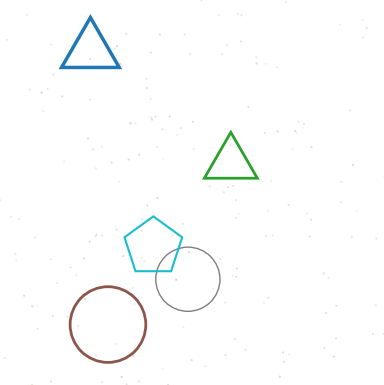[{"shape": "triangle", "thickness": 2.5, "radius": 0.43, "center": [0.235, 0.868]}, {"shape": "triangle", "thickness": 2, "radius": 0.4, "center": [0.6, 0.577]}, {"shape": "circle", "thickness": 2, "radius": 0.49, "center": [0.28, 0.157]}, {"shape": "circle", "thickness": 1, "radius": 0.42, "center": [0.488, 0.275]}, {"shape": "pentagon", "thickness": 1.5, "radius": 0.39, "center": [0.398, 0.359]}]